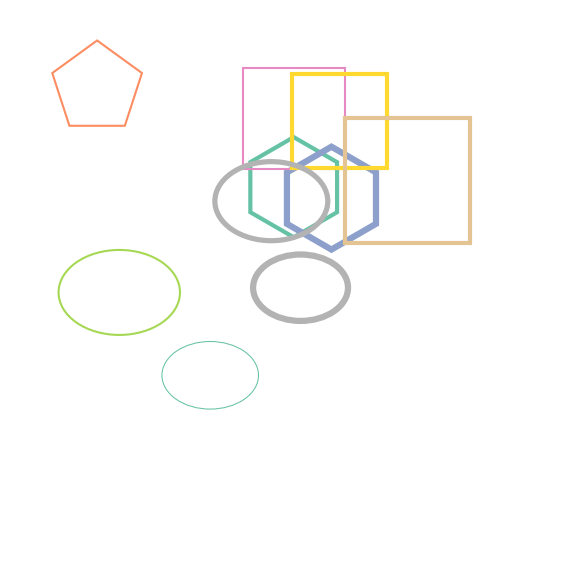[{"shape": "oval", "thickness": 0.5, "radius": 0.42, "center": [0.364, 0.349]}, {"shape": "hexagon", "thickness": 2, "radius": 0.43, "center": [0.509, 0.675]}, {"shape": "pentagon", "thickness": 1, "radius": 0.41, "center": [0.168, 0.847]}, {"shape": "hexagon", "thickness": 3, "radius": 0.45, "center": [0.574, 0.656]}, {"shape": "square", "thickness": 1, "radius": 0.44, "center": [0.509, 0.794]}, {"shape": "oval", "thickness": 1, "radius": 0.53, "center": [0.207, 0.493]}, {"shape": "square", "thickness": 2, "radius": 0.41, "center": [0.588, 0.789]}, {"shape": "square", "thickness": 2, "radius": 0.54, "center": [0.706, 0.687]}, {"shape": "oval", "thickness": 3, "radius": 0.41, "center": [0.52, 0.501]}, {"shape": "oval", "thickness": 2.5, "radius": 0.49, "center": [0.47, 0.651]}]